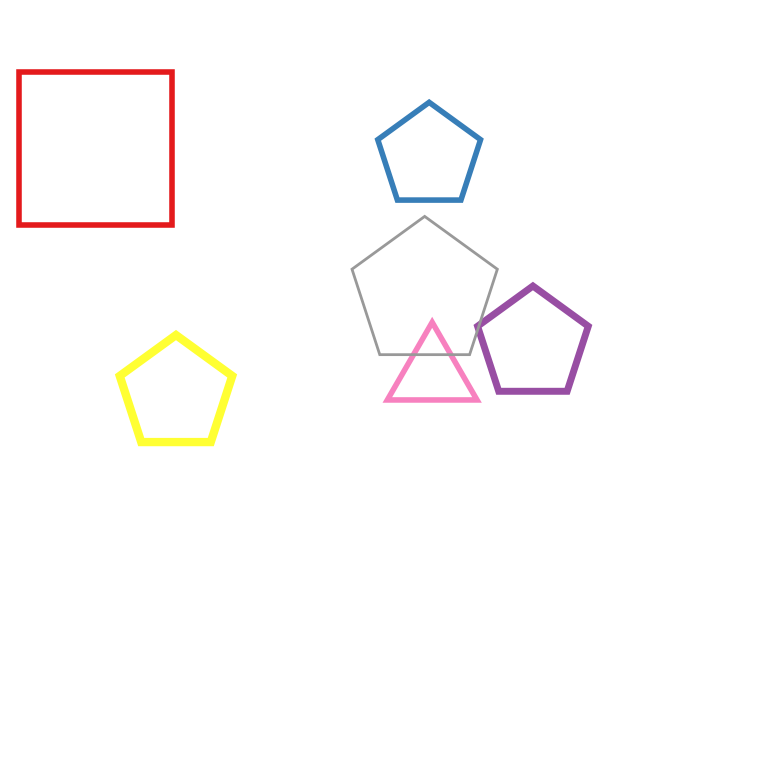[{"shape": "square", "thickness": 2, "radius": 0.5, "center": [0.124, 0.807]}, {"shape": "pentagon", "thickness": 2, "radius": 0.35, "center": [0.557, 0.797]}, {"shape": "pentagon", "thickness": 2.5, "radius": 0.38, "center": [0.692, 0.553]}, {"shape": "pentagon", "thickness": 3, "radius": 0.38, "center": [0.229, 0.488]}, {"shape": "triangle", "thickness": 2, "radius": 0.34, "center": [0.561, 0.514]}, {"shape": "pentagon", "thickness": 1, "radius": 0.5, "center": [0.552, 0.62]}]